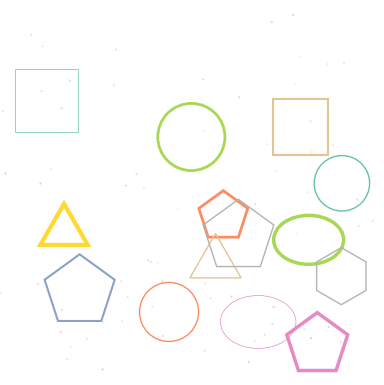[{"shape": "circle", "thickness": 1, "radius": 0.36, "center": [0.888, 0.524]}, {"shape": "square", "thickness": 0.5, "radius": 0.41, "center": [0.12, 0.738]}, {"shape": "pentagon", "thickness": 2, "radius": 0.33, "center": [0.58, 0.438]}, {"shape": "circle", "thickness": 1, "radius": 0.38, "center": [0.439, 0.19]}, {"shape": "pentagon", "thickness": 1.5, "radius": 0.48, "center": [0.207, 0.244]}, {"shape": "pentagon", "thickness": 2.5, "radius": 0.42, "center": [0.824, 0.105]}, {"shape": "oval", "thickness": 0.5, "radius": 0.49, "center": [0.671, 0.164]}, {"shape": "circle", "thickness": 2, "radius": 0.44, "center": [0.497, 0.644]}, {"shape": "oval", "thickness": 2.5, "radius": 0.45, "center": [0.802, 0.377]}, {"shape": "triangle", "thickness": 3, "radius": 0.36, "center": [0.166, 0.399]}, {"shape": "square", "thickness": 1.5, "radius": 0.36, "center": [0.781, 0.67]}, {"shape": "triangle", "thickness": 1, "radius": 0.38, "center": [0.56, 0.317]}, {"shape": "hexagon", "thickness": 1, "radius": 0.37, "center": [0.887, 0.283]}, {"shape": "pentagon", "thickness": 1, "radius": 0.48, "center": [0.619, 0.386]}]